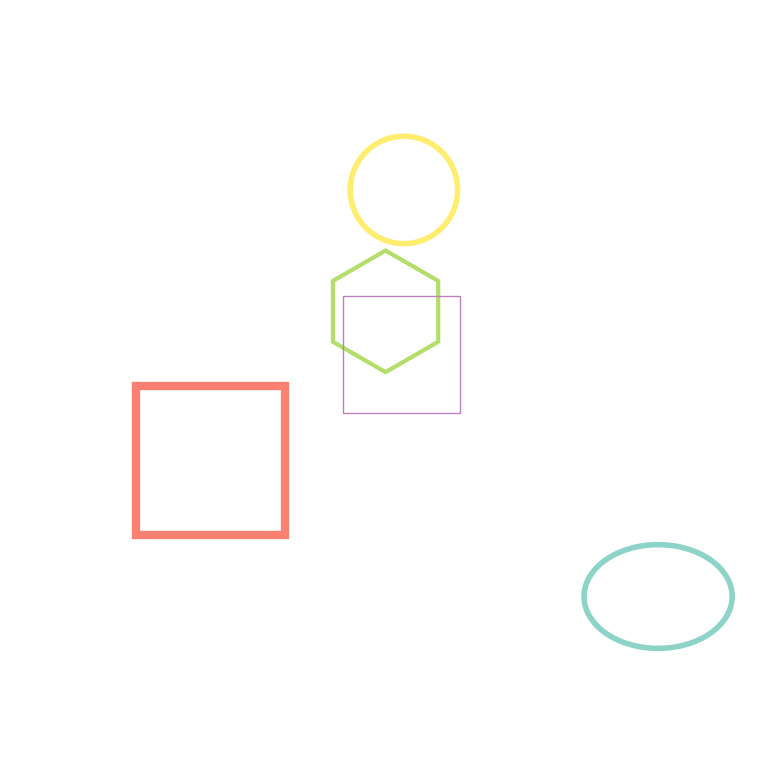[{"shape": "oval", "thickness": 2, "radius": 0.48, "center": [0.855, 0.225]}, {"shape": "square", "thickness": 3, "radius": 0.48, "center": [0.274, 0.402]}, {"shape": "hexagon", "thickness": 1.5, "radius": 0.39, "center": [0.501, 0.596]}, {"shape": "square", "thickness": 0.5, "radius": 0.38, "center": [0.521, 0.54]}, {"shape": "circle", "thickness": 2, "radius": 0.35, "center": [0.525, 0.753]}]